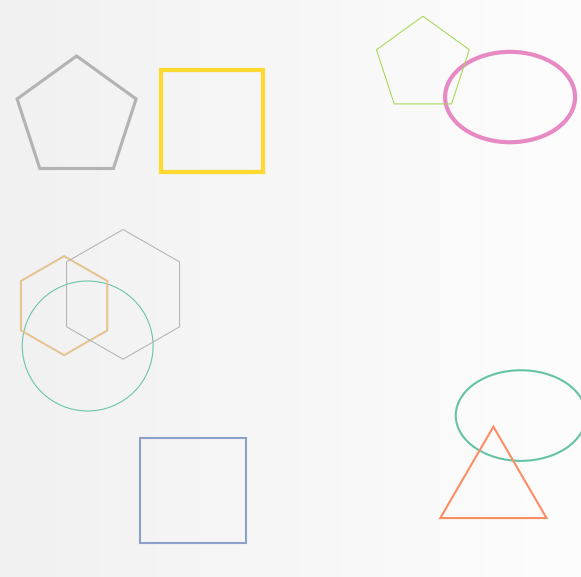[{"shape": "circle", "thickness": 0.5, "radius": 0.56, "center": [0.151, 0.4]}, {"shape": "oval", "thickness": 1, "radius": 0.56, "center": [0.896, 0.28]}, {"shape": "triangle", "thickness": 1, "radius": 0.53, "center": [0.849, 0.155]}, {"shape": "square", "thickness": 1, "radius": 0.46, "center": [0.332, 0.15]}, {"shape": "oval", "thickness": 2, "radius": 0.56, "center": [0.878, 0.831]}, {"shape": "pentagon", "thickness": 0.5, "radius": 0.42, "center": [0.728, 0.887]}, {"shape": "square", "thickness": 2, "radius": 0.44, "center": [0.366, 0.789]}, {"shape": "hexagon", "thickness": 1, "radius": 0.43, "center": [0.11, 0.47]}, {"shape": "pentagon", "thickness": 1.5, "radius": 0.54, "center": [0.132, 0.794]}, {"shape": "hexagon", "thickness": 0.5, "radius": 0.56, "center": [0.212, 0.489]}]